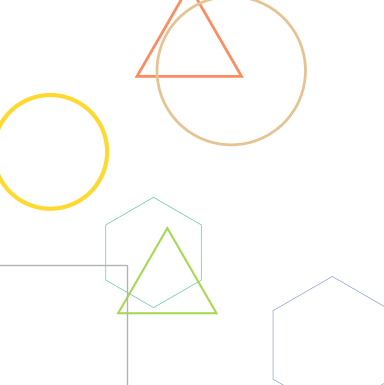[{"shape": "hexagon", "thickness": 0.5, "radius": 0.72, "center": [0.399, 0.344]}, {"shape": "triangle", "thickness": 2, "radius": 0.78, "center": [0.492, 0.88]}, {"shape": "hexagon", "thickness": 0.5, "radius": 0.89, "center": [0.863, 0.104]}, {"shape": "triangle", "thickness": 1.5, "radius": 0.74, "center": [0.435, 0.26]}, {"shape": "circle", "thickness": 3, "radius": 0.74, "center": [0.131, 0.606]}, {"shape": "circle", "thickness": 2, "radius": 0.96, "center": [0.601, 0.817]}, {"shape": "square", "thickness": 1, "radius": 0.99, "center": [0.132, 0.115]}]